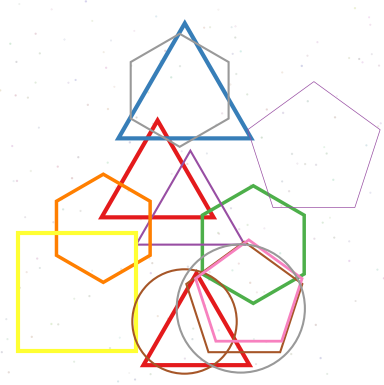[{"shape": "triangle", "thickness": 3, "radius": 0.8, "center": [0.51, 0.131]}, {"shape": "triangle", "thickness": 3, "radius": 0.84, "center": [0.409, 0.519]}, {"shape": "triangle", "thickness": 3, "radius": 1.0, "center": [0.48, 0.74]}, {"shape": "hexagon", "thickness": 2.5, "radius": 0.76, "center": [0.658, 0.365]}, {"shape": "pentagon", "thickness": 0.5, "radius": 0.9, "center": [0.815, 0.607]}, {"shape": "triangle", "thickness": 1.5, "radius": 0.81, "center": [0.494, 0.446]}, {"shape": "hexagon", "thickness": 2.5, "radius": 0.7, "center": [0.268, 0.407]}, {"shape": "square", "thickness": 3, "radius": 0.76, "center": [0.2, 0.242]}, {"shape": "pentagon", "thickness": 1.5, "radius": 0.79, "center": [0.635, 0.213]}, {"shape": "circle", "thickness": 1.5, "radius": 0.68, "center": [0.479, 0.165]}, {"shape": "pentagon", "thickness": 2, "radius": 0.73, "center": [0.646, 0.231]}, {"shape": "circle", "thickness": 1.5, "radius": 0.83, "center": [0.625, 0.199]}, {"shape": "hexagon", "thickness": 1.5, "radius": 0.73, "center": [0.467, 0.765]}]